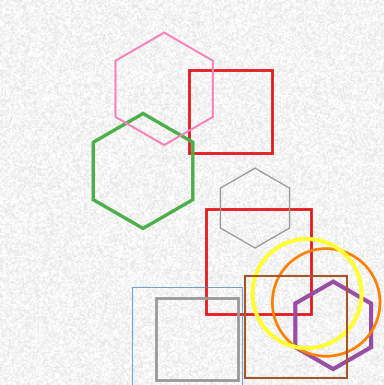[{"shape": "square", "thickness": 2, "radius": 0.68, "center": [0.671, 0.32]}, {"shape": "square", "thickness": 2, "radius": 0.54, "center": [0.598, 0.711]}, {"shape": "square", "thickness": 0.5, "radius": 0.71, "center": [0.486, 0.114]}, {"shape": "hexagon", "thickness": 2.5, "radius": 0.75, "center": [0.372, 0.556]}, {"shape": "hexagon", "thickness": 3, "radius": 0.57, "center": [0.865, 0.155]}, {"shape": "circle", "thickness": 2, "radius": 0.7, "center": [0.847, 0.215]}, {"shape": "circle", "thickness": 3, "radius": 0.71, "center": [0.797, 0.238]}, {"shape": "square", "thickness": 1.5, "radius": 0.66, "center": [0.768, 0.152]}, {"shape": "hexagon", "thickness": 1.5, "radius": 0.73, "center": [0.426, 0.769]}, {"shape": "square", "thickness": 2, "radius": 0.53, "center": [0.512, 0.119]}, {"shape": "hexagon", "thickness": 1, "radius": 0.52, "center": [0.662, 0.46]}]